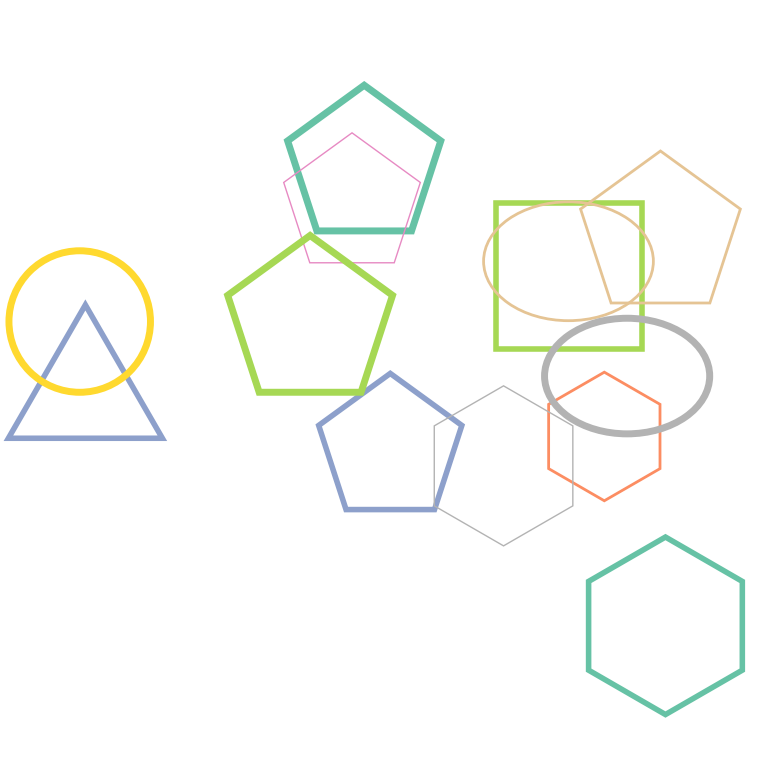[{"shape": "hexagon", "thickness": 2, "radius": 0.58, "center": [0.864, 0.187]}, {"shape": "pentagon", "thickness": 2.5, "radius": 0.52, "center": [0.473, 0.785]}, {"shape": "hexagon", "thickness": 1, "radius": 0.42, "center": [0.785, 0.433]}, {"shape": "pentagon", "thickness": 2, "radius": 0.49, "center": [0.507, 0.417]}, {"shape": "triangle", "thickness": 2, "radius": 0.58, "center": [0.111, 0.489]}, {"shape": "pentagon", "thickness": 0.5, "radius": 0.47, "center": [0.457, 0.734]}, {"shape": "pentagon", "thickness": 2.5, "radius": 0.56, "center": [0.403, 0.582]}, {"shape": "square", "thickness": 2, "radius": 0.47, "center": [0.739, 0.641]}, {"shape": "circle", "thickness": 2.5, "radius": 0.46, "center": [0.104, 0.582]}, {"shape": "pentagon", "thickness": 1, "radius": 0.55, "center": [0.858, 0.695]}, {"shape": "oval", "thickness": 1, "radius": 0.55, "center": [0.738, 0.661]}, {"shape": "hexagon", "thickness": 0.5, "radius": 0.52, "center": [0.654, 0.395]}, {"shape": "oval", "thickness": 2.5, "radius": 0.54, "center": [0.814, 0.512]}]